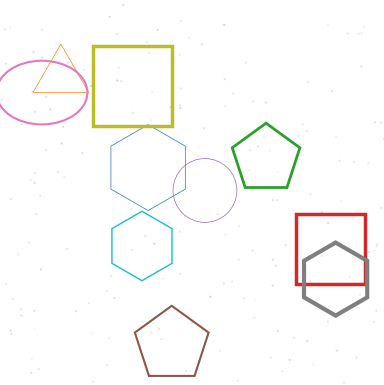[{"shape": "hexagon", "thickness": 0.5, "radius": 0.56, "center": [0.385, 0.565]}, {"shape": "triangle", "thickness": 0.5, "radius": 0.42, "center": [0.158, 0.802]}, {"shape": "pentagon", "thickness": 2, "radius": 0.46, "center": [0.691, 0.588]}, {"shape": "square", "thickness": 2.5, "radius": 0.45, "center": [0.858, 0.353]}, {"shape": "circle", "thickness": 0.5, "radius": 0.41, "center": [0.532, 0.505]}, {"shape": "pentagon", "thickness": 1.5, "radius": 0.5, "center": [0.446, 0.105]}, {"shape": "oval", "thickness": 1.5, "radius": 0.59, "center": [0.109, 0.76]}, {"shape": "hexagon", "thickness": 3, "radius": 0.47, "center": [0.872, 0.275]}, {"shape": "square", "thickness": 2.5, "radius": 0.52, "center": [0.344, 0.777]}, {"shape": "hexagon", "thickness": 1, "radius": 0.45, "center": [0.369, 0.361]}]